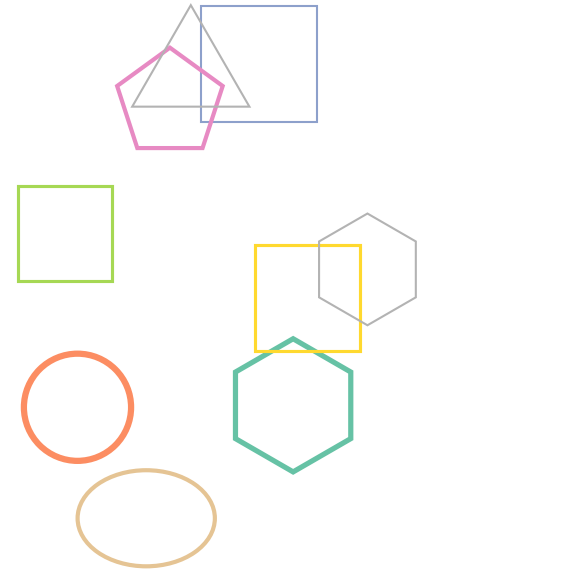[{"shape": "hexagon", "thickness": 2.5, "radius": 0.58, "center": [0.508, 0.297]}, {"shape": "circle", "thickness": 3, "radius": 0.46, "center": [0.134, 0.294]}, {"shape": "square", "thickness": 1, "radius": 0.5, "center": [0.449, 0.889]}, {"shape": "pentagon", "thickness": 2, "radius": 0.48, "center": [0.294, 0.82]}, {"shape": "square", "thickness": 1.5, "radius": 0.41, "center": [0.113, 0.595]}, {"shape": "square", "thickness": 1.5, "radius": 0.46, "center": [0.533, 0.483]}, {"shape": "oval", "thickness": 2, "radius": 0.59, "center": [0.253, 0.102]}, {"shape": "hexagon", "thickness": 1, "radius": 0.48, "center": [0.636, 0.533]}, {"shape": "triangle", "thickness": 1, "radius": 0.59, "center": [0.33, 0.873]}]